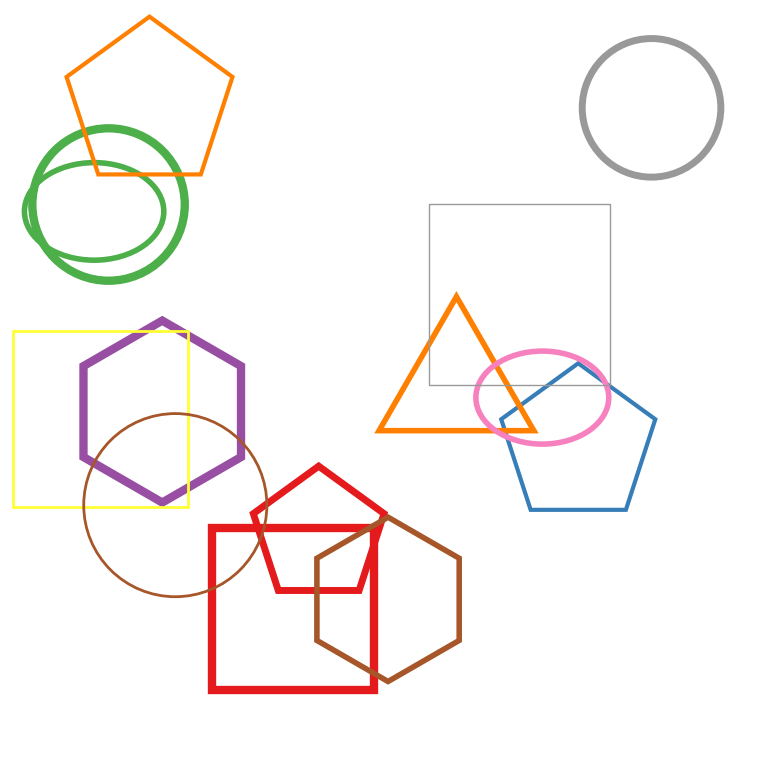[{"shape": "square", "thickness": 3, "radius": 0.53, "center": [0.38, 0.21]}, {"shape": "pentagon", "thickness": 2.5, "radius": 0.45, "center": [0.414, 0.305]}, {"shape": "pentagon", "thickness": 1.5, "radius": 0.53, "center": [0.751, 0.423]}, {"shape": "oval", "thickness": 2, "radius": 0.45, "center": [0.122, 0.725]}, {"shape": "circle", "thickness": 3, "radius": 0.49, "center": [0.141, 0.734]}, {"shape": "hexagon", "thickness": 3, "radius": 0.59, "center": [0.211, 0.465]}, {"shape": "triangle", "thickness": 2, "radius": 0.58, "center": [0.593, 0.499]}, {"shape": "pentagon", "thickness": 1.5, "radius": 0.57, "center": [0.194, 0.865]}, {"shape": "square", "thickness": 1, "radius": 0.57, "center": [0.131, 0.456]}, {"shape": "hexagon", "thickness": 2, "radius": 0.53, "center": [0.504, 0.222]}, {"shape": "circle", "thickness": 1, "radius": 0.59, "center": [0.228, 0.344]}, {"shape": "oval", "thickness": 2, "radius": 0.43, "center": [0.704, 0.484]}, {"shape": "circle", "thickness": 2.5, "radius": 0.45, "center": [0.846, 0.86]}, {"shape": "square", "thickness": 0.5, "radius": 0.59, "center": [0.674, 0.618]}]